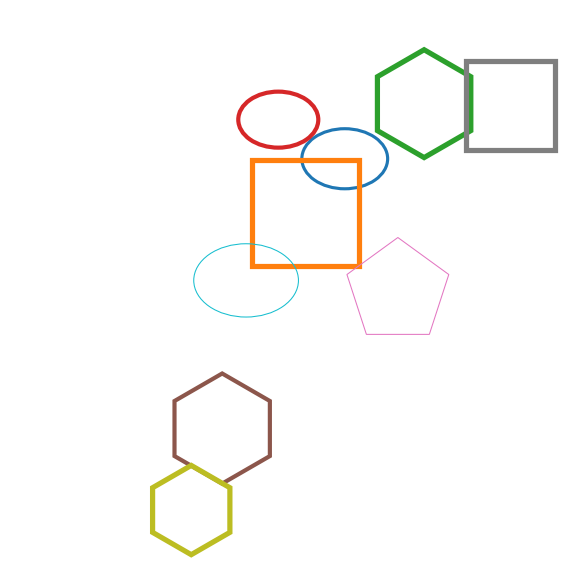[{"shape": "oval", "thickness": 1.5, "radius": 0.37, "center": [0.597, 0.724]}, {"shape": "square", "thickness": 2.5, "radius": 0.46, "center": [0.529, 0.63]}, {"shape": "hexagon", "thickness": 2.5, "radius": 0.47, "center": [0.734, 0.82]}, {"shape": "oval", "thickness": 2, "radius": 0.35, "center": [0.482, 0.792]}, {"shape": "hexagon", "thickness": 2, "radius": 0.48, "center": [0.385, 0.257]}, {"shape": "pentagon", "thickness": 0.5, "radius": 0.46, "center": [0.689, 0.495]}, {"shape": "square", "thickness": 2.5, "radius": 0.38, "center": [0.884, 0.816]}, {"shape": "hexagon", "thickness": 2.5, "radius": 0.39, "center": [0.331, 0.116]}, {"shape": "oval", "thickness": 0.5, "radius": 0.45, "center": [0.426, 0.514]}]